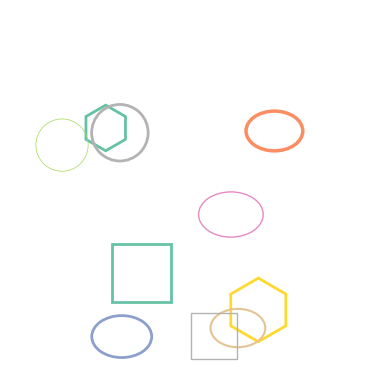[{"shape": "square", "thickness": 2, "radius": 0.38, "center": [0.367, 0.291]}, {"shape": "hexagon", "thickness": 2, "radius": 0.3, "center": [0.275, 0.668]}, {"shape": "oval", "thickness": 2.5, "radius": 0.37, "center": [0.713, 0.66]}, {"shape": "oval", "thickness": 2, "radius": 0.39, "center": [0.316, 0.126]}, {"shape": "oval", "thickness": 1, "radius": 0.42, "center": [0.6, 0.443]}, {"shape": "circle", "thickness": 0.5, "radius": 0.34, "center": [0.161, 0.623]}, {"shape": "hexagon", "thickness": 2, "radius": 0.41, "center": [0.671, 0.195]}, {"shape": "oval", "thickness": 1.5, "radius": 0.36, "center": [0.618, 0.148]}, {"shape": "circle", "thickness": 2, "radius": 0.37, "center": [0.311, 0.655]}, {"shape": "square", "thickness": 1, "radius": 0.3, "center": [0.556, 0.127]}]